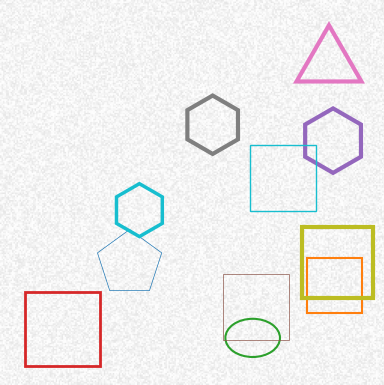[{"shape": "pentagon", "thickness": 0.5, "radius": 0.44, "center": [0.337, 0.316]}, {"shape": "square", "thickness": 1.5, "radius": 0.36, "center": [0.869, 0.259]}, {"shape": "oval", "thickness": 1.5, "radius": 0.35, "center": [0.656, 0.122]}, {"shape": "square", "thickness": 2, "radius": 0.49, "center": [0.162, 0.145]}, {"shape": "hexagon", "thickness": 3, "radius": 0.42, "center": [0.865, 0.635]}, {"shape": "square", "thickness": 0.5, "radius": 0.43, "center": [0.665, 0.203]}, {"shape": "triangle", "thickness": 3, "radius": 0.49, "center": [0.855, 0.837]}, {"shape": "hexagon", "thickness": 3, "radius": 0.38, "center": [0.552, 0.676]}, {"shape": "square", "thickness": 3, "radius": 0.46, "center": [0.875, 0.317]}, {"shape": "hexagon", "thickness": 2.5, "radius": 0.34, "center": [0.362, 0.454]}, {"shape": "square", "thickness": 1, "radius": 0.43, "center": [0.735, 0.538]}]